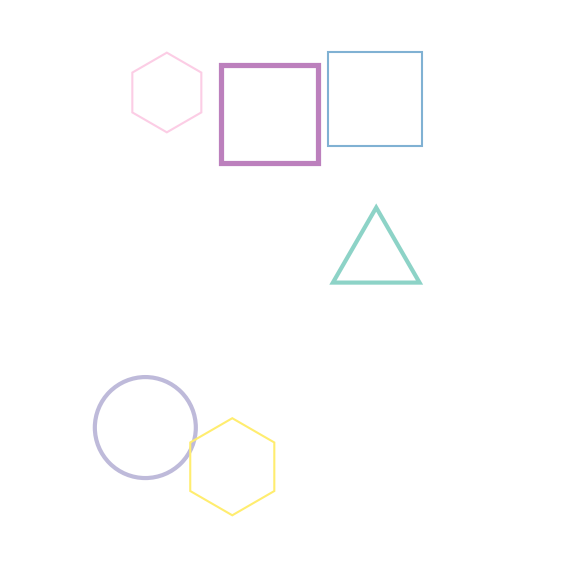[{"shape": "triangle", "thickness": 2, "radius": 0.43, "center": [0.651, 0.553]}, {"shape": "circle", "thickness": 2, "radius": 0.44, "center": [0.252, 0.259]}, {"shape": "square", "thickness": 1, "radius": 0.41, "center": [0.649, 0.828]}, {"shape": "hexagon", "thickness": 1, "radius": 0.34, "center": [0.289, 0.839]}, {"shape": "square", "thickness": 2.5, "radius": 0.42, "center": [0.467, 0.802]}, {"shape": "hexagon", "thickness": 1, "radius": 0.42, "center": [0.402, 0.191]}]